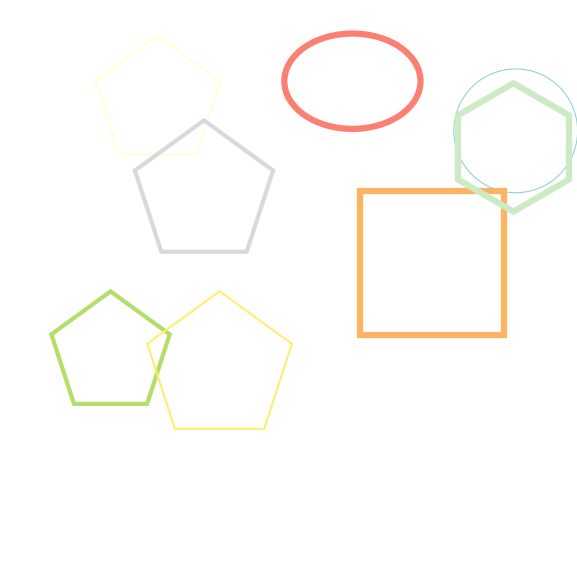[{"shape": "circle", "thickness": 0.5, "radius": 0.54, "center": [0.893, 0.773]}, {"shape": "pentagon", "thickness": 0.5, "radius": 0.57, "center": [0.273, 0.824]}, {"shape": "oval", "thickness": 3, "radius": 0.59, "center": [0.61, 0.858]}, {"shape": "square", "thickness": 3, "radius": 0.62, "center": [0.748, 0.543]}, {"shape": "pentagon", "thickness": 2, "radius": 0.54, "center": [0.191, 0.387]}, {"shape": "pentagon", "thickness": 2, "radius": 0.63, "center": [0.353, 0.665]}, {"shape": "hexagon", "thickness": 3, "radius": 0.56, "center": [0.889, 0.744]}, {"shape": "pentagon", "thickness": 1, "radius": 0.66, "center": [0.38, 0.363]}]